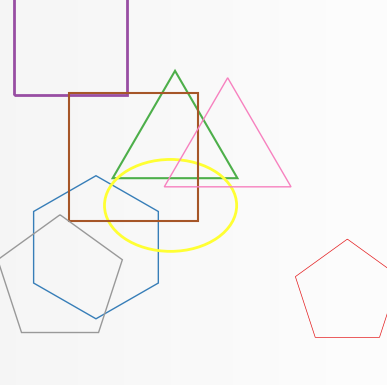[{"shape": "pentagon", "thickness": 0.5, "radius": 0.71, "center": [0.896, 0.238]}, {"shape": "hexagon", "thickness": 1, "radius": 0.93, "center": [0.248, 0.358]}, {"shape": "triangle", "thickness": 1.5, "radius": 0.93, "center": [0.452, 0.63]}, {"shape": "square", "thickness": 2, "radius": 0.73, "center": [0.182, 0.899]}, {"shape": "oval", "thickness": 2, "radius": 0.85, "center": [0.44, 0.466]}, {"shape": "square", "thickness": 1.5, "radius": 0.83, "center": [0.345, 0.593]}, {"shape": "triangle", "thickness": 1, "radius": 0.94, "center": [0.588, 0.609]}, {"shape": "pentagon", "thickness": 1, "radius": 0.85, "center": [0.155, 0.273]}]